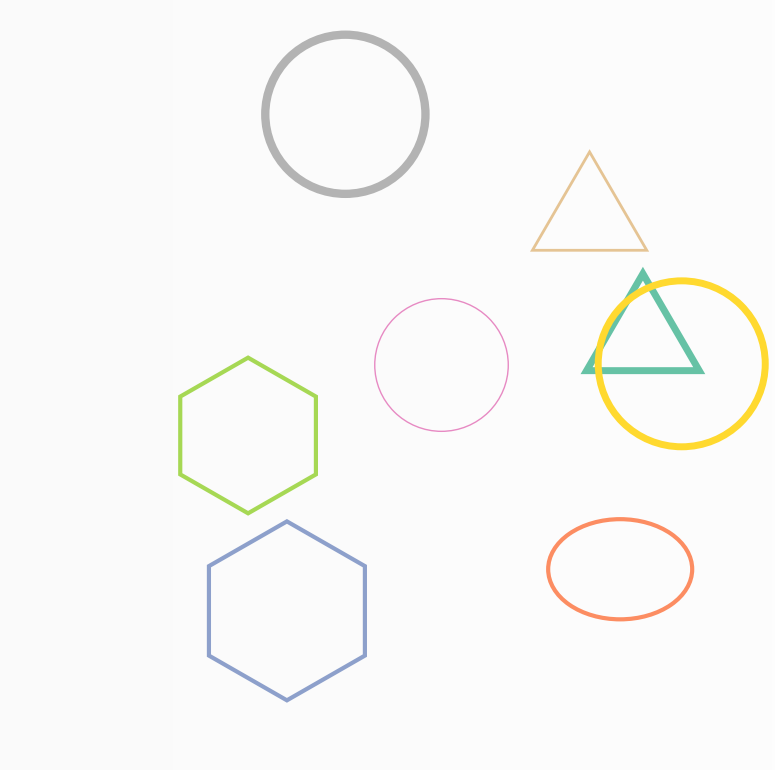[{"shape": "triangle", "thickness": 2.5, "radius": 0.42, "center": [0.83, 0.561]}, {"shape": "oval", "thickness": 1.5, "radius": 0.46, "center": [0.8, 0.261]}, {"shape": "hexagon", "thickness": 1.5, "radius": 0.58, "center": [0.37, 0.207]}, {"shape": "circle", "thickness": 0.5, "radius": 0.43, "center": [0.57, 0.526]}, {"shape": "hexagon", "thickness": 1.5, "radius": 0.51, "center": [0.32, 0.434]}, {"shape": "circle", "thickness": 2.5, "radius": 0.54, "center": [0.88, 0.528]}, {"shape": "triangle", "thickness": 1, "radius": 0.43, "center": [0.761, 0.718]}, {"shape": "circle", "thickness": 3, "radius": 0.52, "center": [0.446, 0.852]}]